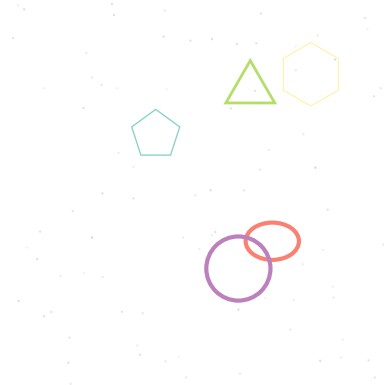[{"shape": "pentagon", "thickness": 1, "radius": 0.33, "center": [0.404, 0.65]}, {"shape": "oval", "thickness": 3, "radius": 0.35, "center": [0.707, 0.373]}, {"shape": "triangle", "thickness": 2, "radius": 0.37, "center": [0.65, 0.769]}, {"shape": "circle", "thickness": 3, "radius": 0.42, "center": [0.619, 0.303]}, {"shape": "hexagon", "thickness": 0.5, "radius": 0.41, "center": [0.807, 0.807]}]